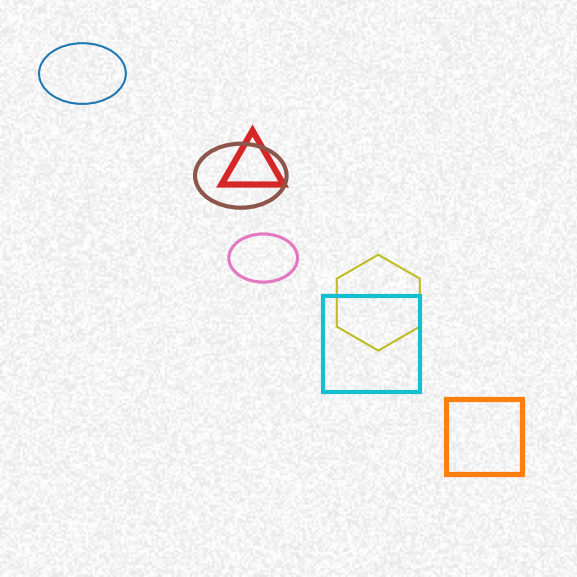[{"shape": "oval", "thickness": 1, "radius": 0.38, "center": [0.143, 0.872]}, {"shape": "square", "thickness": 2.5, "radius": 0.33, "center": [0.838, 0.243]}, {"shape": "triangle", "thickness": 3, "radius": 0.31, "center": [0.437, 0.711]}, {"shape": "oval", "thickness": 2, "radius": 0.4, "center": [0.417, 0.695]}, {"shape": "oval", "thickness": 1.5, "radius": 0.3, "center": [0.456, 0.552]}, {"shape": "hexagon", "thickness": 1, "radius": 0.42, "center": [0.655, 0.475]}, {"shape": "square", "thickness": 2, "radius": 0.42, "center": [0.643, 0.404]}]